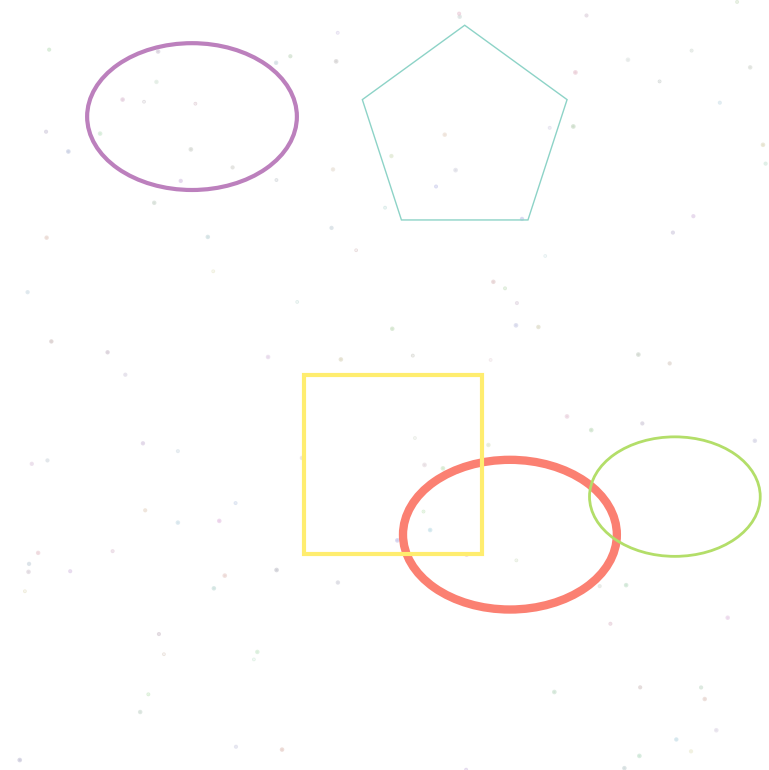[{"shape": "pentagon", "thickness": 0.5, "radius": 0.7, "center": [0.604, 0.827]}, {"shape": "oval", "thickness": 3, "radius": 0.69, "center": [0.662, 0.306]}, {"shape": "oval", "thickness": 1, "radius": 0.55, "center": [0.876, 0.355]}, {"shape": "oval", "thickness": 1.5, "radius": 0.68, "center": [0.249, 0.849]}, {"shape": "square", "thickness": 1.5, "radius": 0.58, "center": [0.51, 0.397]}]